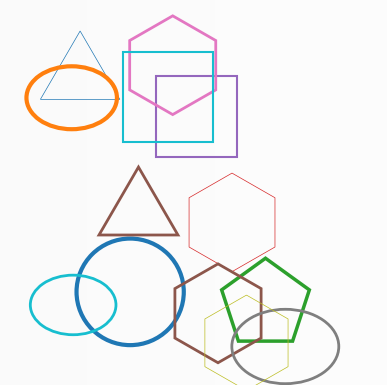[{"shape": "triangle", "thickness": 0.5, "radius": 0.59, "center": [0.207, 0.801]}, {"shape": "circle", "thickness": 3, "radius": 0.69, "center": [0.336, 0.242]}, {"shape": "oval", "thickness": 3, "radius": 0.58, "center": [0.185, 0.746]}, {"shape": "pentagon", "thickness": 2.5, "radius": 0.59, "center": [0.685, 0.21]}, {"shape": "hexagon", "thickness": 0.5, "radius": 0.64, "center": [0.599, 0.422]}, {"shape": "square", "thickness": 1.5, "radius": 0.52, "center": [0.508, 0.698]}, {"shape": "hexagon", "thickness": 2, "radius": 0.64, "center": [0.563, 0.186]}, {"shape": "triangle", "thickness": 2, "radius": 0.59, "center": [0.357, 0.448]}, {"shape": "hexagon", "thickness": 2, "radius": 0.64, "center": [0.446, 0.831]}, {"shape": "oval", "thickness": 2, "radius": 0.69, "center": [0.736, 0.1]}, {"shape": "hexagon", "thickness": 0.5, "radius": 0.62, "center": [0.636, 0.11]}, {"shape": "oval", "thickness": 2, "radius": 0.55, "center": [0.189, 0.208]}, {"shape": "square", "thickness": 1.5, "radius": 0.58, "center": [0.434, 0.747]}]